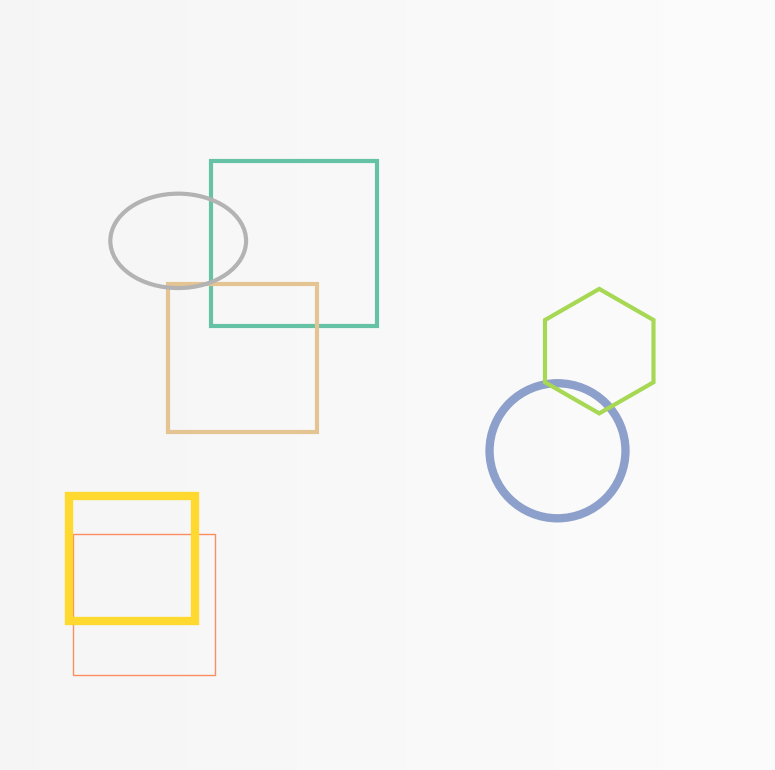[{"shape": "square", "thickness": 1.5, "radius": 0.54, "center": [0.379, 0.684]}, {"shape": "square", "thickness": 0.5, "radius": 0.46, "center": [0.186, 0.215]}, {"shape": "circle", "thickness": 3, "radius": 0.44, "center": [0.719, 0.415]}, {"shape": "hexagon", "thickness": 1.5, "radius": 0.4, "center": [0.773, 0.544]}, {"shape": "square", "thickness": 3, "radius": 0.41, "center": [0.171, 0.274]}, {"shape": "square", "thickness": 1.5, "radius": 0.48, "center": [0.313, 0.535]}, {"shape": "oval", "thickness": 1.5, "radius": 0.44, "center": [0.23, 0.687]}]